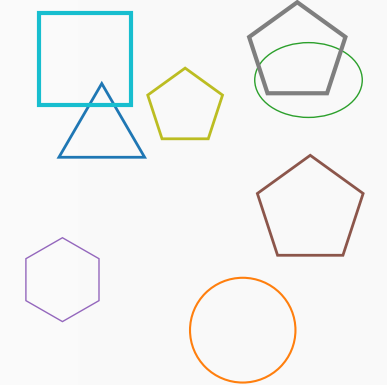[{"shape": "triangle", "thickness": 2, "radius": 0.64, "center": [0.263, 0.655]}, {"shape": "circle", "thickness": 1.5, "radius": 0.68, "center": [0.626, 0.142]}, {"shape": "oval", "thickness": 1, "radius": 0.69, "center": [0.796, 0.792]}, {"shape": "hexagon", "thickness": 1, "radius": 0.54, "center": [0.161, 0.274]}, {"shape": "pentagon", "thickness": 2, "radius": 0.72, "center": [0.801, 0.453]}, {"shape": "pentagon", "thickness": 3, "radius": 0.65, "center": [0.767, 0.863]}, {"shape": "pentagon", "thickness": 2, "radius": 0.51, "center": [0.478, 0.722]}, {"shape": "square", "thickness": 3, "radius": 0.6, "center": [0.219, 0.847]}]